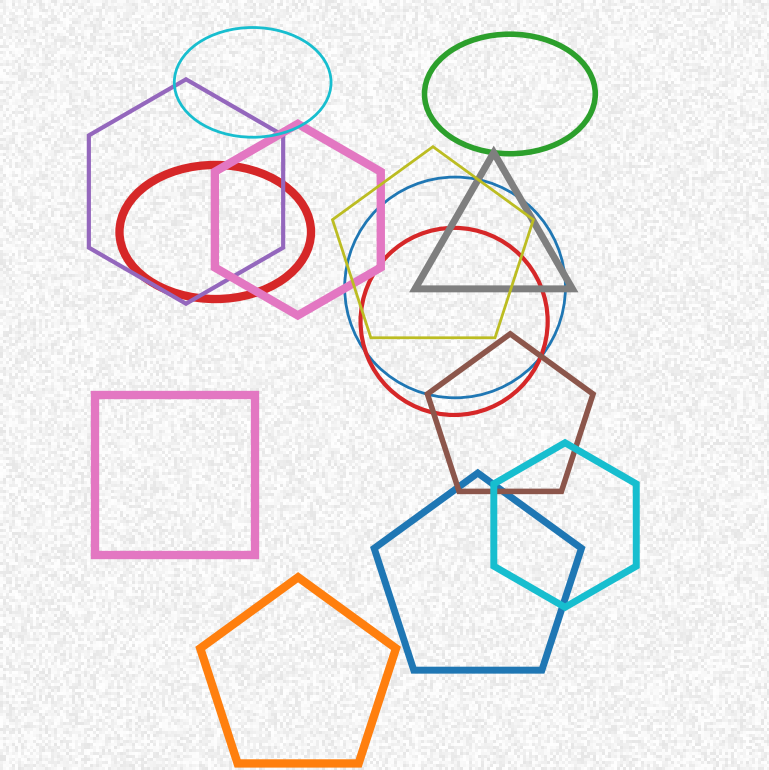[{"shape": "pentagon", "thickness": 2.5, "radius": 0.71, "center": [0.621, 0.244]}, {"shape": "circle", "thickness": 1, "radius": 0.72, "center": [0.591, 0.627]}, {"shape": "pentagon", "thickness": 3, "radius": 0.67, "center": [0.387, 0.117]}, {"shape": "oval", "thickness": 2, "radius": 0.55, "center": [0.662, 0.878]}, {"shape": "oval", "thickness": 3, "radius": 0.62, "center": [0.28, 0.699]}, {"shape": "circle", "thickness": 1.5, "radius": 0.61, "center": [0.59, 0.583]}, {"shape": "hexagon", "thickness": 1.5, "radius": 0.73, "center": [0.242, 0.751]}, {"shape": "pentagon", "thickness": 2, "radius": 0.57, "center": [0.663, 0.453]}, {"shape": "hexagon", "thickness": 3, "radius": 0.62, "center": [0.387, 0.715]}, {"shape": "square", "thickness": 3, "radius": 0.52, "center": [0.228, 0.384]}, {"shape": "triangle", "thickness": 2.5, "radius": 0.59, "center": [0.641, 0.684]}, {"shape": "pentagon", "thickness": 1, "radius": 0.69, "center": [0.562, 0.672]}, {"shape": "hexagon", "thickness": 2.5, "radius": 0.53, "center": [0.734, 0.318]}, {"shape": "oval", "thickness": 1, "radius": 0.51, "center": [0.328, 0.893]}]